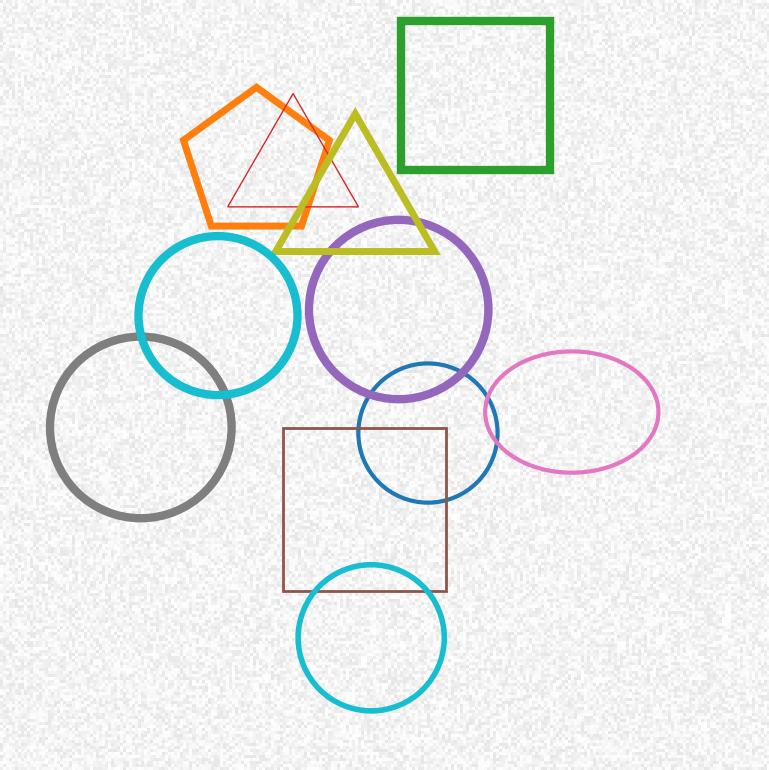[{"shape": "circle", "thickness": 1.5, "radius": 0.45, "center": [0.556, 0.438]}, {"shape": "pentagon", "thickness": 2.5, "radius": 0.5, "center": [0.333, 0.787]}, {"shape": "square", "thickness": 3, "radius": 0.49, "center": [0.618, 0.876]}, {"shape": "triangle", "thickness": 0.5, "radius": 0.49, "center": [0.381, 0.78]}, {"shape": "circle", "thickness": 3, "radius": 0.58, "center": [0.518, 0.598]}, {"shape": "square", "thickness": 1, "radius": 0.53, "center": [0.473, 0.338]}, {"shape": "oval", "thickness": 1.5, "radius": 0.56, "center": [0.743, 0.465]}, {"shape": "circle", "thickness": 3, "radius": 0.59, "center": [0.183, 0.445]}, {"shape": "triangle", "thickness": 2.5, "radius": 0.6, "center": [0.461, 0.733]}, {"shape": "circle", "thickness": 2, "radius": 0.47, "center": [0.482, 0.172]}, {"shape": "circle", "thickness": 3, "radius": 0.52, "center": [0.283, 0.59]}]